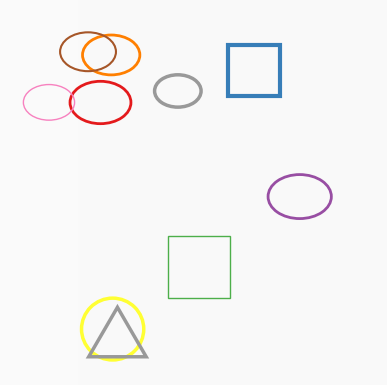[{"shape": "oval", "thickness": 2, "radius": 0.39, "center": [0.259, 0.734]}, {"shape": "square", "thickness": 3, "radius": 0.33, "center": [0.655, 0.817]}, {"shape": "square", "thickness": 1, "radius": 0.4, "center": [0.513, 0.307]}, {"shape": "oval", "thickness": 2, "radius": 0.41, "center": [0.773, 0.489]}, {"shape": "oval", "thickness": 2, "radius": 0.37, "center": [0.287, 0.857]}, {"shape": "circle", "thickness": 2.5, "radius": 0.4, "center": [0.291, 0.145]}, {"shape": "oval", "thickness": 1.5, "radius": 0.36, "center": [0.227, 0.866]}, {"shape": "oval", "thickness": 1, "radius": 0.33, "center": [0.126, 0.734]}, {"shape": "triangle", "thickness": 2.5, "radius": 0.43, "center": [0.303, 0.116]}, {"shape": "oval", "thickness": 2.5, "radius": 0.3, "center": [0.459, 0.764]}]